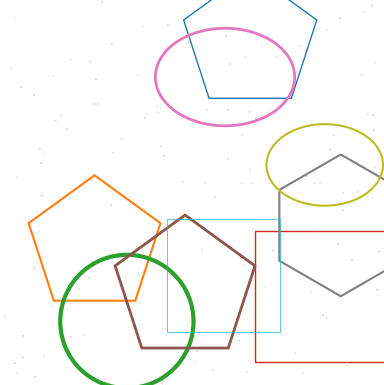[{"shape": "pentagon", "thickness": 1, "radius": 0.91, "center": [0.65, 0.892]}, {"shape": "pentagon", "thickness": 1.5, "radius": 0.9, "center": [0.246, 0.365]}, {"shape": "circle", "thickness": 3, "radius": 0.87, "center": [0.33, 0.165]}, {"shape": "square", "thickness": 1, "radius": 0.85, "center": [0.833, 0.23]}, {"shape": "pentagon", "thickness": 2, "radius": 0.95, "center": [0.481, 0.251]}, {"shape": "oval", "thickness": 2, "radius": 0.9, "center": [0.584, 0.8]}, {"shape": "hexagon", "thickness": 1.5, "radius": 0.92, "center": [0.885, 0.415]}, {"shape": "oval", "thickness": 1.5, "radius": 0.76, "center": [0.843, 0.572]}, {"shape": "square", "thickness": 0.5, "radius": 0.73, "center": [0.581, 0.284]}]